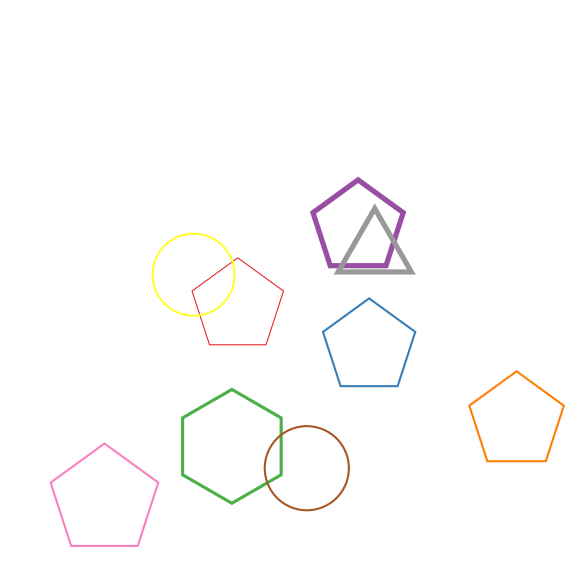[{"shape": "pentagon", "thickness": 0.5, "radius": 0.42, "center": [0.412, 0.469]}, {"shape": "pentagon", "thickness": 1, "radius": 0.42, "center": [0.639, 0.398]}, {"shape": "hexagon", "thickness": 1.5, "radius": 0.49, "center": [0.402, 0.226]}, {"shape": "pentagon", "thickness": 2.5, "radius": 0.41, "center": [0.62, 0.606]}, {"shape": "pentagon", "thickness": 1, "radius": 0.43, "center": [0.895, 0.27]}, {"shape": "circle", "thickness": 1, "radius": 0.35, "center": [0.335, 0.523]}, {"shape": "circle", "thickness": 1, "radius": 0.36, "center": [0.531, 0.188]}, {"shape": "pentagon", "thickness": 1, "radius": 0.49, "center": [0.181, 0.133]}, {"shape": "triangle", "thickness": 2.5, "radius": 0.37, "center": [0.649, 0.565]}]